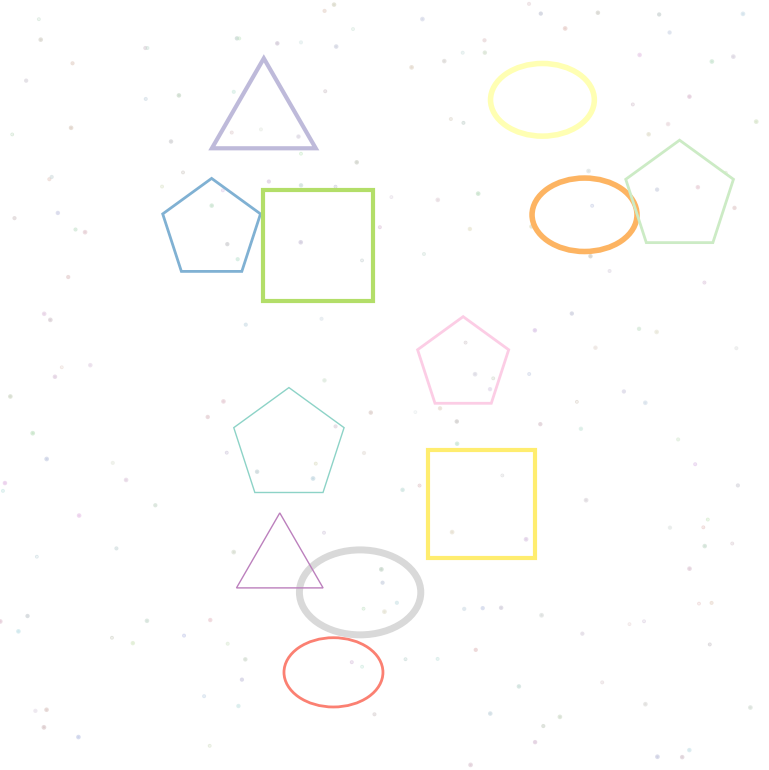[{"shape": "pentagon", "thickness": 0.5, "radius": 0.38, "center": [0.375, 0.421]}, {"shape": "oval", "thickness": 2, "radius": 0.34, "center": [0.704, 0.87]}, {"shape": "triangle", "thickness": 1.5, "radius": 0.39, "center": [0.343, 0.846]}, {"shape": "oval", "thickness": 1, "radius": 0.32, "center": [0.433, 0.127]}, {"shape": "pentagon", "thickness": 1, "radius": 0.33, "center": [0.275, 0.702]}, {"shape": "oval", "thickness": 2, "radius": 0.34, "center": [0.759, 0.721]}, {"shape": "square", "thickness": 1.5, "radius": 0.36, "center": [0.413, 0.681]}, {"shape": "pentagon", "thickness": 1, "radius": 0.31, "center": [0.601, 0.527]}, {"shape": "oval", "thickness": 2.5, "radius": 0.39, "center": [0.468, 0.231]}, {"shape": "triangle", "thickness": 0.5, "radius": 0.32, "center": [0.363, 0.269]}, {"shape": "pentagon", "thickness": 1, "radius": 0.37, "center": [0.883, 0.744]}, {"shape": "square", "thickness": 1.5, "radius": 0.35, "center": [0.625, 0.345]}]